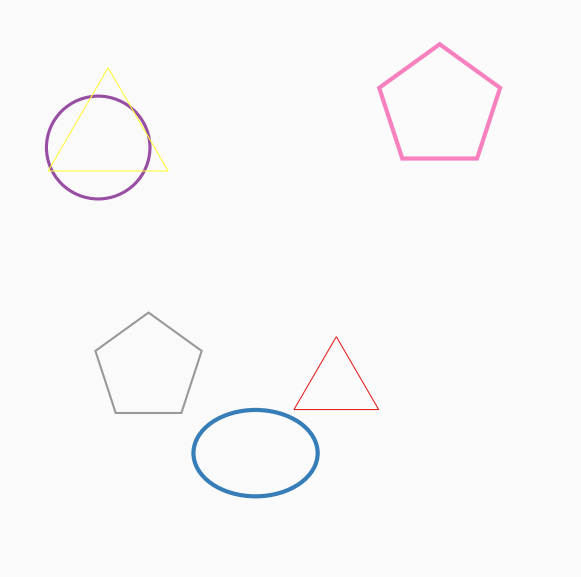[{"shape": "triangle", "thickness": 0.5, "radius": 0.42, "center": [0.579, 0.332]}, {"shape": "oval", "thickness": 2, "radius": 0.53, "center": [0.44, 0.214]}, {"shape": "circle", "thickness": 1.5, "radius": 0.45, "center": [0.169, 0.744]}, {"shape": "triangle", "thickness": 0.5, "radius": 0.6, "center": [0.186, 0.763]}, {"shape": "pentagon", "thickness": 2, "radius": 0.55, "center": [0.756, 0.813]}, {"shape": "pentagon", "thickness": 1, "radius": 0.48, "center": [0.256, 0.362]}]